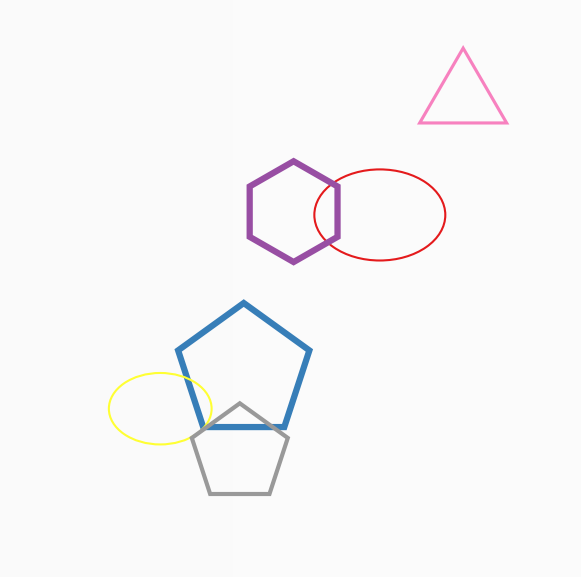[{"shape": "oval", "thickness": 1, "radius": 0.56, "center": [0.653, 0.627]}, {"shape": "pentagon", "thickness": 3, "radius": 0.59, "center": [0.419, 0.356]}, {"shape": "hexagon", "thickness": 3, "radius": 0.44, "center": [0.505, 0.633]}, {"shape": "oval", "thickness": 1, "radius": 0.44, "center": [0.276, 0.291]}, {"shape": "triangle", "thickness": 1.5, "radius": 0.43, "center": [0.797, 0.829]}, {"shape": "pentagon", "thickness": 2, "radius": 0.43, "center": [0.413, 0.214]}]